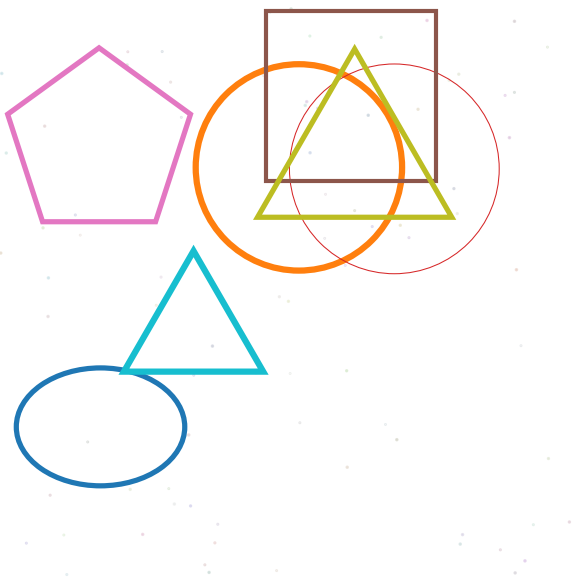[{"shape": "oval", "thickness": 2.5, "radius": 0.73, "center": [0.174, 0.26]}, {"shape": "circle", "thickness": 3, "radius": 0.89, "center": [0.518, 0.709]}, {"shape": "circle", "thickness": 0.5, "radius": 0.91, "center": [0.683, 0.707]}, {"shape": "square", "thickness": 2, "radius": 0.74, "center": [0.608, 0.833]}, {"shape": "pentagon", "thickness": 2.5, "radius": 0.83, "center": [0.172, 0.75]}, {"shape": "triangle", "thickness": 2.5, "radius": 0.97, "center": [0.614, 0.72]}, {"shape": "triangle", "thickness": 3, "radius": 0.7, "center": [0.335, 0.425]}]